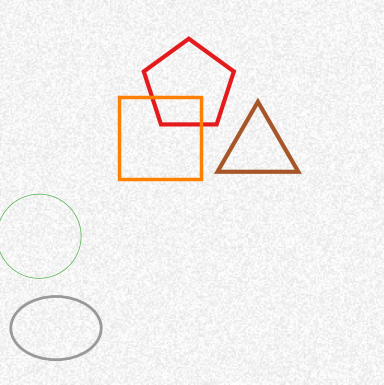[{"shape": "pentagon", "thickness": 3, "radius": 0.62, "center": [0.49, 0.776]}, {"shape": "circle", "thickness": 0.5, "radius": 0.55, "center": [0.101, 0.386]}, {"shape": "square", "thickness": 2.5, "radius": 0.53, "center": [0.417, 0.642]}, {"shape": "triangle", "thickness": 3, "radius": 0.61, "center": [0.67, 0.614]}, {"shape": "oval", "thickness": 2, "radius": 0.59, "center": [0.145, 0.148]}]